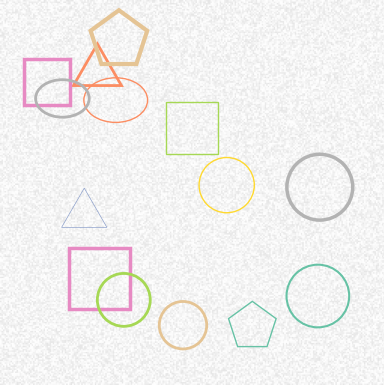[{"shape": "circle", "thickness": 1.5, "radius": 0.41, "center": [0.826, 0.231]}, {"shape": "pentagon", "thickness": 1, "radius": 0.32, "center": [0.655, 0.152]}, {"shape": "oval", "thickness": 1, "radius": 0.41, "center": [0.301, 0.74]}, {"shape": "triangle", "thickness": 2, "radius": 0.36, "center": [0.253, 0.814]}, {"shape": "triangle", "thickness": 0.5, "radius": 0.34, "center": [0.219, 0.443]}, {"shape": "square", "thickness": 2.5, "radius": 0.3, "center": [0.122, 0.787]}, {"shape": "square", "thickness": 2.5, "radius": 0.4, "center": [0.259, 0.276]}, {"shape": "circle", "thickness": 2, "radius": 0.34, "center": [0.322, 0.221]}, {"shape": "square", "thickness": 1, "radius": 0.34, "center": [0.499, 0.667]}, {"shape": "circle", "thickness": 1, "radius": 0.36, "center": [0.589, 0.519]}, {"shape": "circle", "thickness": 2, "radius": 0.31, "center": [0.475, 0.155]}, {"shape": "pentagon", "thickness": 3, "radius": 0.39, "center": [0.309, 0.896]}, {"shape": "oval", "thickness": 2, "radius": 0.35, "center": [0.162, 0.744]}, {"shape": "circle", "thickness": 2.5, "radius": 0.43, "center": [0.831, 0.514]}]